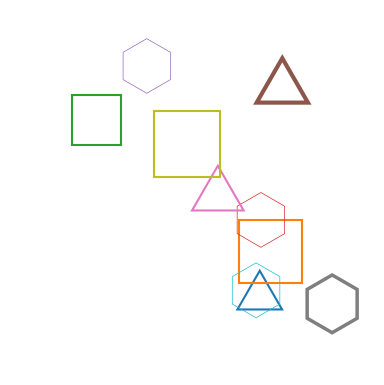[{"shape": "triangle", "thickness": 1.5, "radius": 0.34, "center": [0.675, 0.23]}, {"shape": "square", "thickness": 1.5, "radius": 0.41, "center": [0.703, 0.348]}, {"shape": "square", "thickness": 1.5, "radius": 0.32, "center": [0.251, 0.689]}, {"shape": "hexagon", "thickness": 0.5, "radius": 0.36, "center": [0.678, 0.429]}, {"shape": "hexagon", "thickness": 0.5, "radius": 0.35, "center": [0.381, 0.829]}, {"shape": "triangle", "thickness": 3, "radius": 0.38, "center": [0.733, 0.772]}, {"shape": "triangle", "thickness": 1.5, "radius": 0.39, "center": [0.566, 0.492]}, {"shape": "hexagon", "thickness": 2.5, "radius": 0.37, "center": [0.863, 0.211]}, {"shape": "square", "thickness": 1.5, "radius": 0.43, "center": [0.486, 0.627]}, {"shape": "hexagon", "thickness": 0.5, "radius": 0.36, "center": [0.665, 0.246]}]